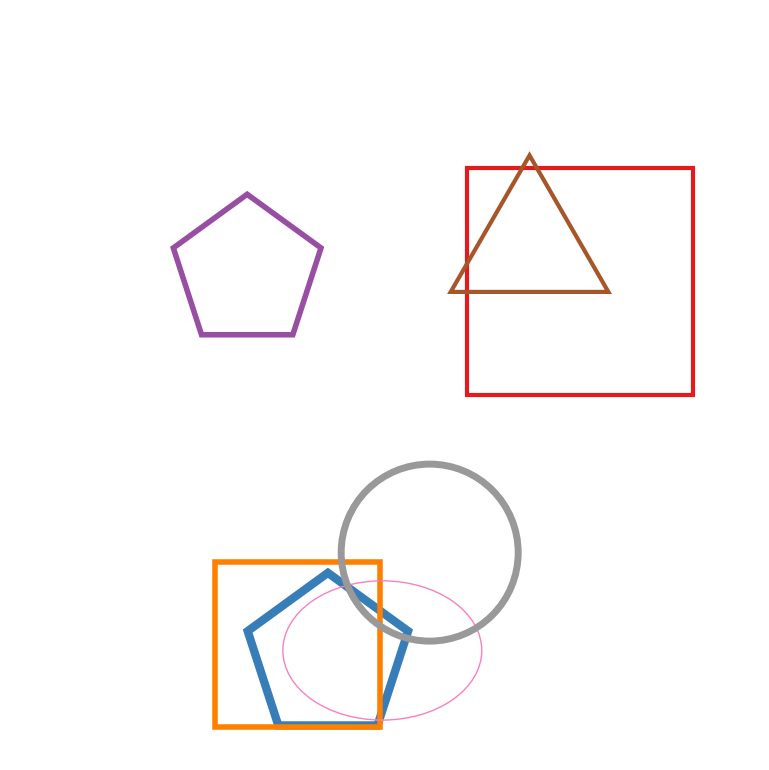[{"shape": "square", "thickness": 1.5, "radius": 0.73, "center": [0.753, 0.634]}, {"shape": "pentagon", "thickness": 3, "radius": 0.55, "center": [0.426, 0.147]}, {"shape": "pentagon", "thickness": 2, "radius": 0.5, "center": [0.321, 0.647]}, {"shape": "square", "thickness": 2, "radius": 0.54, "center": [0.386, 0.163]}, {"shape": "triangle", "thickness": 1.5, "radius": 0.59, "center": [0.688, 0.68]}, {"shape": "oval", "thickness": 0.5, "radius": 0.65, "center": [0.497, 0.155]}, {"shape": "circle", "thickness": 2.5, "radius": 0.57, "center": [0.558, 0.282]}]